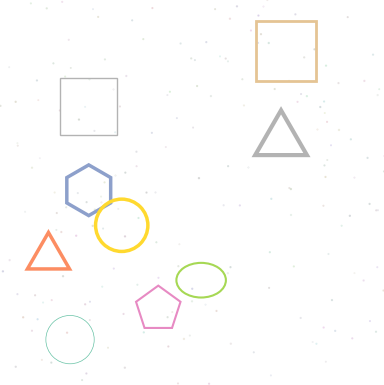[{"shape": "circle", "thickness": 0.5, "radius": 0.31, "center": [0.182, 0.118]}, {"shape": "triangle", "thickness": 2.5, "radius": 0.32, "center": [0.126, 0.333]}, {"shape": "hexagon", "thickness": 2.5, "radius": 0.33, "center": [0.231, 0.506]}, {"shape": "pentagon", "thickness": 1.5, "radius": 0.3, "center": [0.411, 0.197]}, {"shape": "oval", "thickness": 1.5, "radius": 0.32, "center": [0.522, 0.272]}, {"shape": "circle", "thickness": 2.5, "radius": 0.34, "center": [0.316, 0.415]}, {"shape": "square", "thickness": 2, "radius": 0.39, "center": [0.742, 0.867]}, {"shape": "triangle", "thickness": 3, "radius": 0.39, "center": [0.73, 0.636]}, {"shape": "square", "thickness": 1, "radius": 0.37, "center": [0.229, 0.724]}]